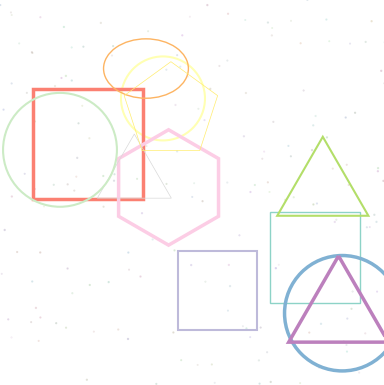[{"shape": "square", "thickness": 1, "radius": 0.59, "center": [0.818, 0.332]}, {"shape": "circle", "thickness": 1.5, "radius": 0.55, "center": [0.423, 0.744]}, {"shape": "square", "thickness": 1.5, "radius": 0.51, "center": [0.564, 0.245]}, {"shape": "square", "thickness": 2.5, "radius": 0.71, "center": [0.227, 0.625]}, {"shape": "circle", "thickness": 2.5, "radius": 0.75, "center": [0.889, 0.186]}, {"shape": "oval", "thickness": 1, "radius": 0.55, "center": [0.379, 0.822]}, {"shape": "triangle", "thickness": 1.5, "radius": 0.68, "center": [0.838, 0.508]}, {"shape": "hexagon", "thickness": 2.5, "radius": 0.75, "center": [0.438, 0.513]}, {"shape": "triangle", "thickness": 0.5, "radius": 0.56, "center": [0.349, 0.541]}, {"shape": "triangle", "thickness": 2.5, "radius": 0.75, "center": [0.879, 0.186]}, {"shape": "circle", "thickness": 1.5, "radius": 0.74, "center": [0.156, 0.611]}, {"shape": "pentagon", "thickness": 0.5, "radius": 0.64, "center": [0.444, 0.712]}]